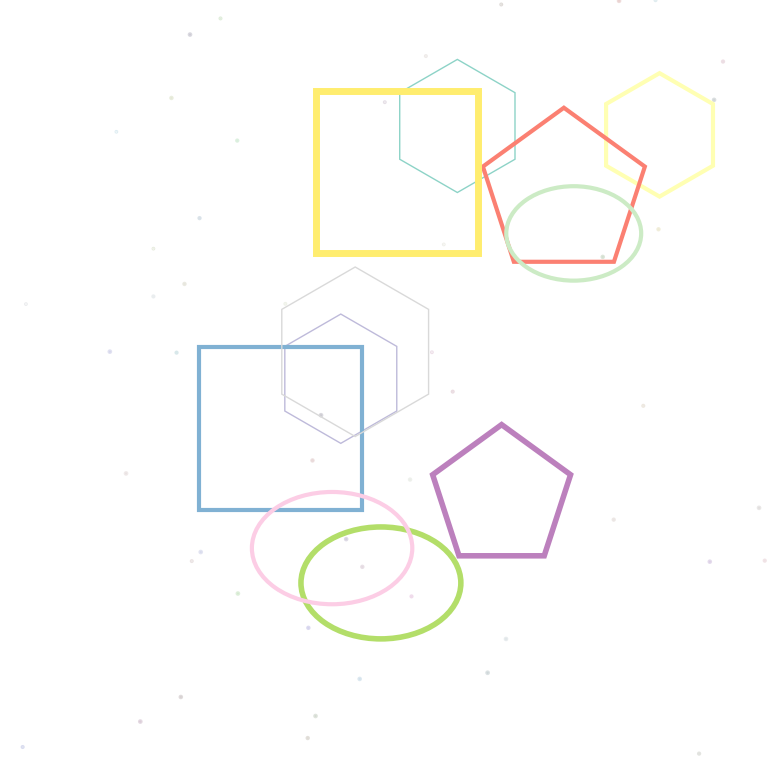[{"shape": "hexagon", "thickness": 0.5, "radius": 0.43, "center": [0.594, 0.836]}, {"shape": "hexagon", "thickness": 1.5, "radius": 0.4, "center": [0.857, 0.825]}, {"shape": "hexagon", "thickness": 0.5, "radius": 0.42, "center": [0.443, 0.508]}, {"shape": "pentagon", "thickness": 1.5, "radius": 0.55, "center": [0.732, 0.749]}, {"shape": "square", "thickness": 1.5, "radius": 0.53, "center": [0.364, 0.444]}, {"shape": "oval", "thickness": 2, "radius": 0.52, "center": [0.495, 0.243]}, {"shape": "oval", "thickness": 1.5, "radius": 0.52, "center": [0.431, 0.288]}, {"shape": "hexagon", "thickness": 0.5, "radius": 0.55, "center": [0.461, 0.543]}, {"shape": "pentagon", "thickness": 2, "radius": 0.47, "center": [0.651, 0.354]}, {"shape": "oval", "thickness": 1.5, "radius": 0.44, "center": [0.745, 0.697]}, {"shape": "square", "thickness": 2.5, "radius": 0.53, "center": [0.515, 0.777]}]